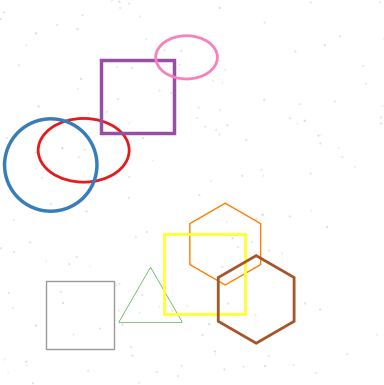[{"shape": "oval", "thickness": 2, "radius": 0.59, "center": [0.217, 0.61]}, {"shape": "circle", "thickness": 2.5, "radius": 0.6, "center": [0.132, 0.571]}, {"shape": "triangle", "thickness": 0.5, "radius": 0.48, "center": [0.391, 0.21]}, {"shape": "square", "thickness": 2.5, "radius": 0.47, "center": [0.356, 0.749]}, {"shape": "hexagon", "thickness": 1, "radius": 0.53, "center": [0.585, 0.366]}, {"shape": "square", "thickness": 2, "radius": 0.52, "center": [0.531, 0.289]}, {"shape": "hexagon", "thickness": 2, "radius": 0.57, "center": [0.665, 0.222]}, {"shape": "oval", "thickness": 2, "radius": 0.4, "center": [0.484, 0.851]}, {"shape": "square", "thickness": 1, "radius": 0.44, "center": [0.207, 0.182]}]